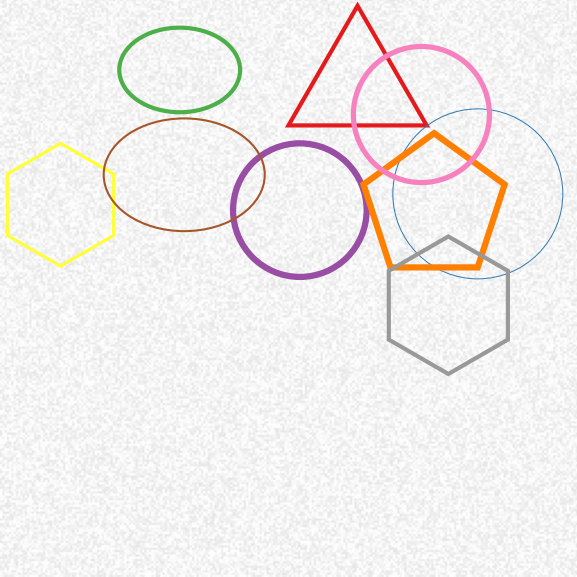[{"shape": "triangle", "thickness": 2, "radius": 0.69, "center": [0.619, 0.851]}, {"shape": "circle", "thickness": 0.5, "radius": 0.74, "center": [0.827, 0.663]}, {"shape": "oval", "thickness": 2, "radius": 0.52, "center": [0.311, 0.878]}, {"shape": "circle", "thickness": 3, "radius": 0.58, "center": [0.519, 0.635]}, {"shape": "pentagon", "thickness": 3, "radius": 0.64, "center": [0.752, 0.64]}, {"shape": "hexagon", "thickness": 1.5, "radius": 0.53, "center": [0.105, 0.645]}, {"shape": "oval", "thickness": 1, "radius": 0.7, "center": [0.319, 0.696]}, {"shape": "circle", "thickness": 2.5, "radius": 0.59, "center": [0.73, 0.801]}, {"shape": "hexagon", "thickness": 2, "radius": 0.6, "center": [0.776, 0.471]}]